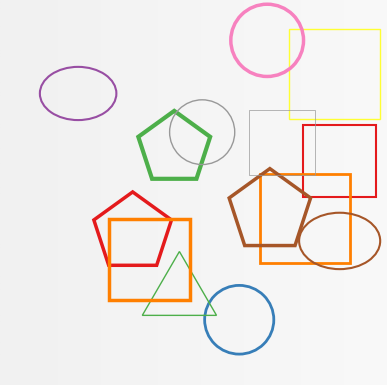[{"shape": "square", "thickness": 1.5, "radius": 0.47, "center": [0.876, 0.582]}, {"shape": "pentagon", "thickness": 2.5, "radius": 0.53, "center": [0.342, 0.396]}, {"shape": "circle", "thickness": 2, "radius": 0.45, "center": [0.617, 0.169]}, {"shape": "triangle", "thickness": 1, "radius": 0.55, "center": [0.463, 0.236]}, {"shape": "pentagon", "thickness": 3, "radius": 0.49, "center": [0.45, 0.614]}, {"shape": "oval", "thickness": 1.5, "radius": 0.49, "center": [0.202, 0.757]}, {"shape": "square", "thickness": 2.5, "radius": 0.53, "center": [0.385, 0.327]}, {"shape": "square", "thickness": 2, "radius": 0.58, "center": [0.788, 0.433]}, {"shape": "square", "thickness": 1, "radius": 0.59, "center": [0.864, 0.807]}, {"shape": "pentagon", "thickness": 2.5, "radius": 0.55, "center": [0.696, 0.452]}, {"shape": "oval", "thickness": 1.5, "radius": 0.52, "center": [0.877, 0.374]}, {"shape": "circle", "thickness": 2.5, "radius": 0.47, "center": [0.689, 0.895]}, {"shape": "circle", "thickness": 1, "radius": 0.42, "center": [0.522, 0.657]}, {"shape": "square", "thickness": 0.5, "radius": 0.42, "center": [0.728, 0.629]}]